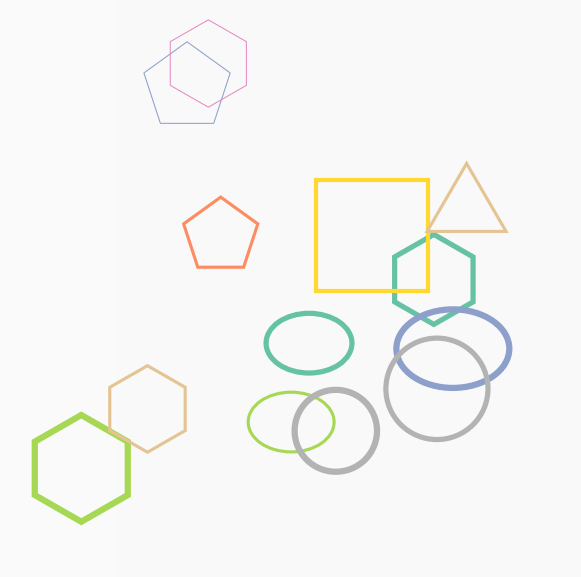[{"shape": "hexagon", "thickness": 2.5, "radius": 0.39, "center": [0.746, 0.515]}, {"shape": "oval", "thickness": 2.5, "radius": 0.37, "center": [0.532, 0.405]}, {"shape": "pentagon", "thickness": 1.5, "radius": 0.34, "center": [0.38, 0.591]}, {"shape": "pentagon", "thickness": 0.5, "radius": 0.39, "center": [0.322, 0.849]}, {"shape": "oval", "thickness": 3, "radius": 0.49, "center": [0.779, 0.395]}, {"shape": "hexagon", "thickness": 0.5, "radius": 0.38, "center": [0.358, 0.889]}, {"shape": "oval", "thickness": 1.5, "radius": 0.37, "center": [0.501, 0.268]}, {"shape": "hexagon", "thickness": 3, "radius": 0.46, "center": [0.14, 0.188]}, {"shape": "square", "thickness": 2, "radius": 0.48, "center": [0.64, 0.591]}, {"shape": "hexagon", "thickness": 1.5, "radius": 0.37, "center": [0.254, 0.291]}, {"shape": "triangle", "thickness": 1.5, "radius": 0.39, "center": [0.803, 0.638]}, {"shape": "circle", "thickness": 2.5, "radius": 0.44, "center": [0.752, 0.326]}, {"shape": "circle", "thickness": 3, "radius": 0.35, "center": [0.578, 0.253]}]